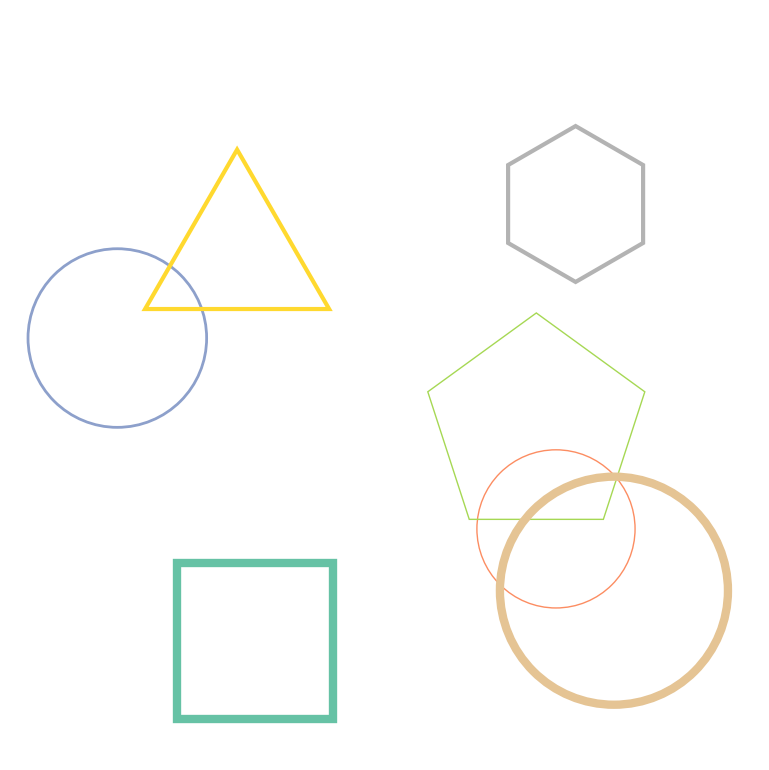[{"shape": "square", "thickness": 3, "radius": 0.51, "center": [0.331, 0.168]}, {"shape": "circle", "thickness": 0.5, "radius": 0.51, "center": [0.722, 0.313]}, {"shape": "circle", "thickness": 1, "radius": 0.58, "center": [0.152, 0.561]}, {"shape": "pentagon", "thickness": 0.5, "radius": 0.74, "center": [0.697, 0.445]}, {"shape": "triangle", "thickness": 1.5, "radius": 0.69, "center": [0.308, 0.668]}, {"shape": "circle", "thickness": 3, "radius": 0.74, "center": [0.797, 0.233]}, {"shape": "hexagon", "thickness": 1.5, "radius": 0.51, "center": [0.748, 0.735]}]